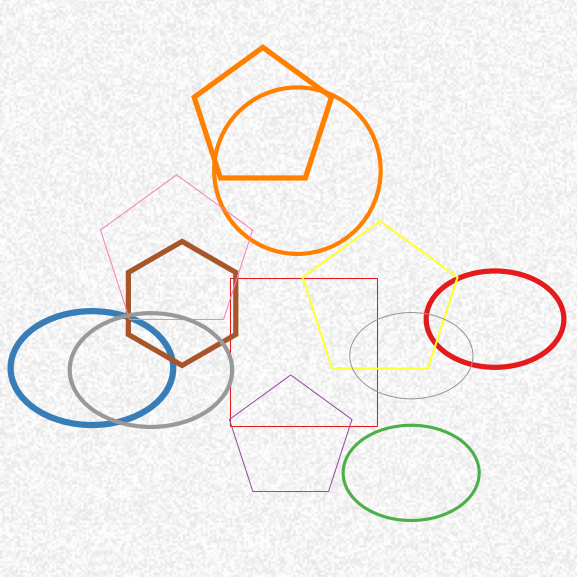[{"shape": "square", "thickness": 0.5, "radius": 0.64, "center": [0.525, 0.389]}, {"shape": "oval", "thickness": 2.5, "radius": 0.6, "center": [0.857, 0.447]}, {"shape": "oval", "thickness": 3, "radius": 0.7, "center": [0.159, 0.362]}, {"shape": "oval", "thickness": 1.5, "radius": 0.59, "center": [0.712, 0.18]}, {"shape": "pentagon", "thickness": 0.5, "radius": 0.56, "center": [0.503, 0.238]}, {"shape": "pentagon", "thickness": 2.5, "radius": 0.63, "center": [0.455, 0.792]}, {"shape": "circle", "thickness": 2, "radius": 0.72, "center": [0.515, 0.704]}, {"shape": "pentagon", "thickness": 1, "radius": 0.71, "center": [0.658, 0.475]}, {"shape": "hexagon", "thickness": 2.5, "radius": 0.54, "center": [0.315, 0.474]}, {"shape": "pentagon", "thickness": 0.5, "radius": 0.69, "center": [0.306, 0.558]}, {"shape": "oval", "thickness": 2, "radius": 0.7, "center": [0.261, 0.358]}, {"shape": "oval", "thickness": 0.5, "radius": 0.53, "center": [0.712, 0.383]}]